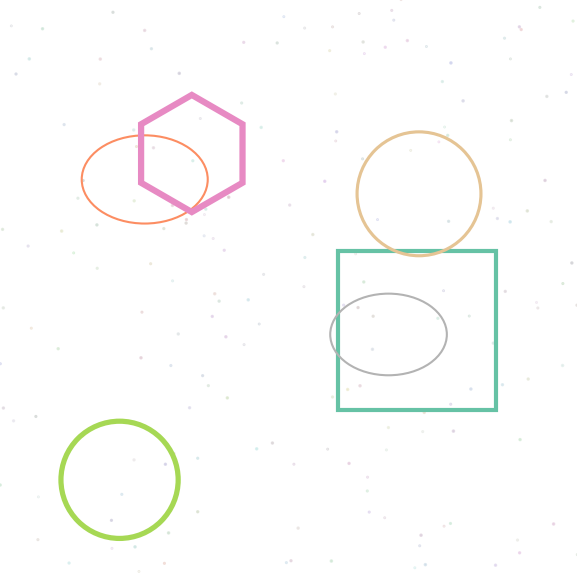[{"shape": "square", "thickness": 2, "radius": 0.69, "center": [0.722, 0.428]}, {"shape": "oval", "thickness": 1, "radius": 0.55, "center": [0.251, 0.688]}, {"shape": "hexagon", "thickness": 3, "radius": 0.51, "center": [0.332, 0.733]}, {"shape": "circle", "thickness": 2.5, "radius": 0.51, "center": [0.207, 0.168]}, {"shape": "circle", "thickness": 1.5, "radius": 0.54, "center": [0.726, 0.664]}, {"shape": "oval", "thickness": 1, "radius": 0.5, "center": [0.673, 0.42]}]